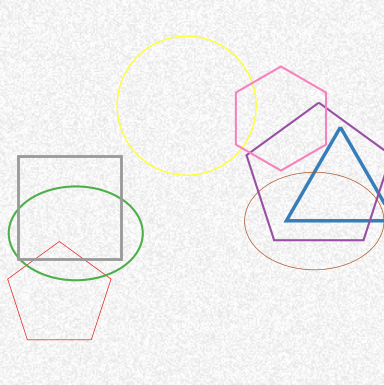[{"shape": "pentagon", "thickness": 0.5, "radius": 0.71, "center": [0.154, 0.232]}, {"shape": "triangle", "thickness": 2.5, "radius": 0.81, "center": [0.884, 0.508]}, {"shape": "oval", "thickness": 1.5, "radius": 0.87, "center": [0.197, 0.394]}, {"shape": "pentagon", "thickness": 1.5, "radius": 0.99, "center": [0.828, 0.536]}, {"shape": "circle", "thickness": 1, "radius": 0.9, "center": [0.485, 0.725]}, {"shape": "oval", "thickness": 0.5, "radius": 0.91, "center": [0.816, 0.426]}, {"shape": "hexagon", "thickness": 1.5, "radius": 0.68, "center": [0.73, 0.692]}, {"shape": "square", "thickness": 2, "radius": 0.67, "center": [0.18, 0.46]}]